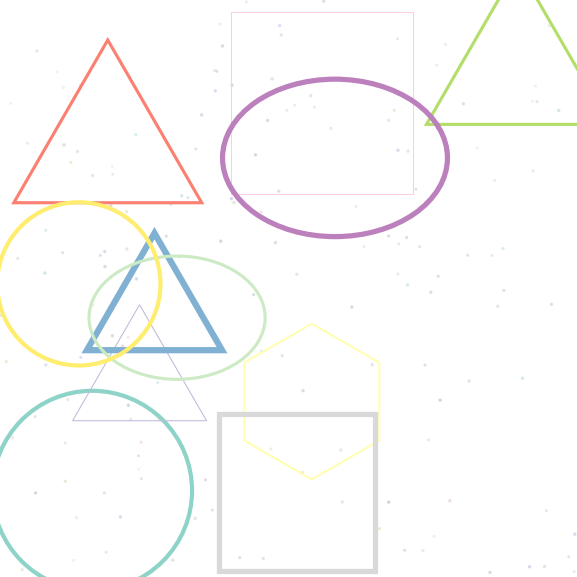[{"shape": "circle", "thickness": 2, "radius": 0.86, "center": [0.16, 0.15]}, {"shape": "hexagon", "thickness": 1, "radius": 0.67, "center": [0.54, 0.304]}, {"shape": "triangle", "thickness": 0.5, "radius": 0.67, "center": [0.242, 0.338]}, {"shape": "triangle", "thickness": 1.5, "radius": 0.94, "center": [0.187, 0.742]}, {"shape": "triangle", "thickness": 3, "radius": 0.68, "center": [0.267, 0.46]}, {"shape": "triangle", "thickness": 1.5, "radius": 0.91, "center": [0.897, 0.875]}, {"shape": "square", "thickness": 0.5, "radius": 0.79, "center": [0.558, 0.821]}, {"shape": "square", "thickness": 2.5, "radius": 0.68, "center": [0.514, 0.147]}, {"shape": "oval", "thickness": 2.5, "radius": 0.97, "center": [0.58, 0.726]}, {"shape": "oval", "thickness": 1.5, "radius": 0.76, "center": [0.307, 0.449]}, {"shape": "circle", "thickness": 2, "radius": 0.71, "center": [0.137, 0.508]}]